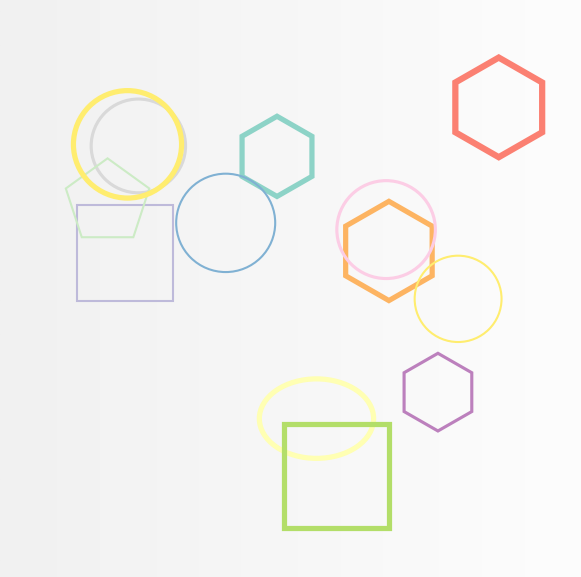[{"shape": "hexagon", "thickness": 2.5, "radius": 0.35, "center": [0.477, 0.728]}, {"shape": "oval", "thickness": 2.5, "radius": 0.49, "center": [0.544, 0.274]}, {"shape": "square", "thickness": 1, "radius": 0.42, "center": [0.215, 0.562]}, {"shape": "hexagon", "thickness": 3, "radius": 0.43, "center": [0.858, 0.813]}, {"shape": "circle", "thickness": 1, "radius": 0.43, "center": [0.388, 0.613]}, {"shape": "hexagon", "thickness": 2.5, "radius": 0.43, "center": [0.669, 0.565]}, {"shape": "square", "thickness": 2.5, "radius": 0.45, "center": [0.579, 0.174]}, {"shape": "circle", "thickness": 1.5, "radius": 0.42, "center": [0.664, 0.602]}, {"shape": "circle", "thickness": 1.5, "radius": 0.41, "center": [0.238, 0.746]}, {"shape": "hexagon", "thickness": 1.5, "radius": 0.34, "center": [0.753, 0.32]}, {"shape": "pentagon", "thickness": 1, "radius": 0.38, "center": [0.185, 0.649]}, {"shape": "circle", "thickness": 1, "radius": 0.37, "center": [0.788, 0.482]}, {"shape": "circle", "thickness": 2.5, "radius": 0.47, "center": [0.219, 0.749]}]